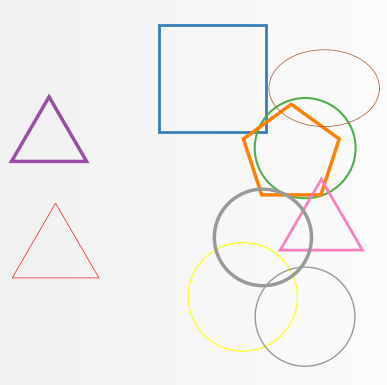[{"shape": "triangle", "thickness": 0.5, "radius": 0.65, "center": [0.143, 0.343]}, {"shape": "square", "thickness": 2, "radius": 0.7, "center": [0.548, 0.796]}, {"shape": "circle", "thickness": 1.5, "radius": 0.65, "center": [0.788, 0.615]}, {"shape": "triangle", "thickness": 2.5, "radius": 0.56, "center": [0.127, 0.637]}, {"shape": "pentagon", "thickness": 2.5, "radius": 0.65, "center": [0.752, 0.599]}, {"shape": "circle", "thickness": 1, "radius": 0.7, "center": [0.627, 0.229]}, {"shape": "oval", "thickness": 0.5, "radius": 0.71, "center": [0.837, 0.771]}, {"shape": "triangle", "thickness": 2, "radius": 0.61, "center": [0.829, 0.412]}, {"shape": "circle", "thickness": 2.5, "radius": 0.63, "center": [0.678, 0.383]}, {"shape": "circle", "thickness": 1, "radius": 0.64, "center": [0.787, 0.177]}]